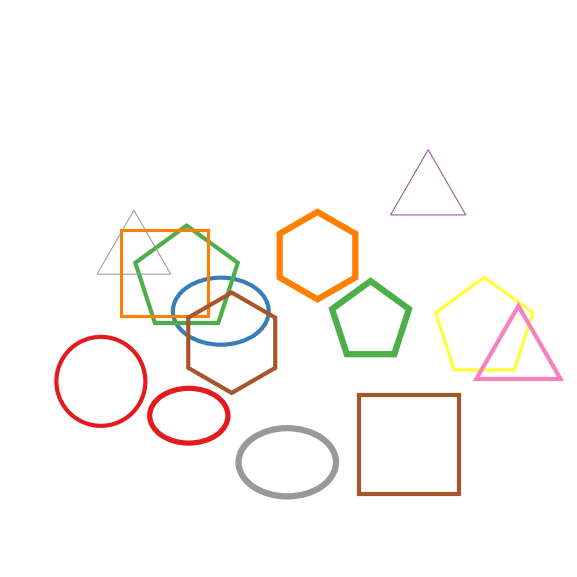[{"shape": "circle", "thickness": 2, "radius": 0.39, "center": [0.175, 0.339]}, {"shape": "oval", "thickness": 2.5, "radius": 0.34, "center": [0.327, 0.279]}, {"shape": "oval", "thickness": 2, "radius": 0.41, "center": [0.382, 0.46]}, {"shape": "pentagon", "thickness": 2, "radius": 0.47, "center": [0.323, 0.515]}, {"shape": "pentagon", "thickness": 3, "radius": 0.35, "center": [0.642, 0.442]}, {"shape": "triangle", "thickness": 0.5, "radius": 0.38, "center": [0.741, 0.665]}, {"shape": "hexagon", "thickness": 3, "radius": 0.38, "center": [0.55, 0.556]}, {"shape": "square", "thickness": 1.5, "radius": 0.37, "center": [0.285, 0.527]}, {"shape": "pentagon", "thickness": 1.5, "radius": 0.44, "center": [0.839, 0.43]}, {"shape": "square", "thickness": 2, "radius": 0.43, "center": [0.708, 0.23]}, {"shape": "hexagon", "thickness": 2, "radius": 0.43, "center": [0.401, 0.406]}, {"shape": "triangle", "thickness": 2, "radius": 0.42, "center": [0.898, 0.385]}, {"shape": "triangle", "thickness": 0.5, "radius": 0.37, "center": [0.232, 0.561]}, {"shape": "oval", "thickness": 3, "radius": 0.42, "center": [0.497, 0.199]}]